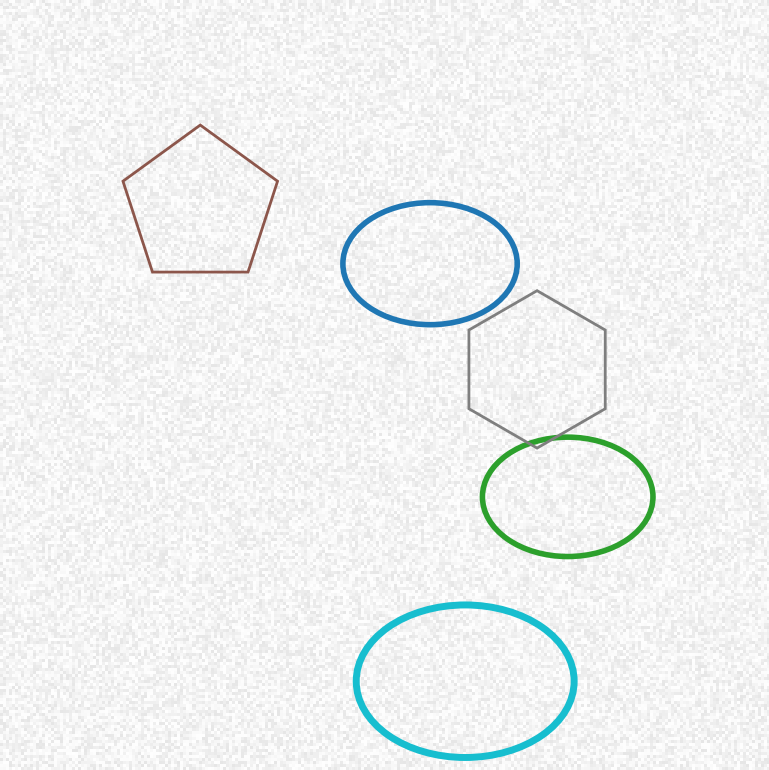[{"shape": "oval", "thickness": 2, "radius": 0.57, "center": [0.559, 0.658]}, {"shape": "oval", "thickness": 2, "radius": 0.55, "center": [0.737, 0.355]}, {"shape": "pentagon", "thickness": 1, "radius": 0.53, "center": [0.26, 0.732]}, {"shape": "hexagon", "thickness": 1, "radius": 0.51, "center": [0.698, 0.52]}, {"shape": "oval", "thickness": 2.5, "radius": 0.71, "center": [0.604, 0.115]}]